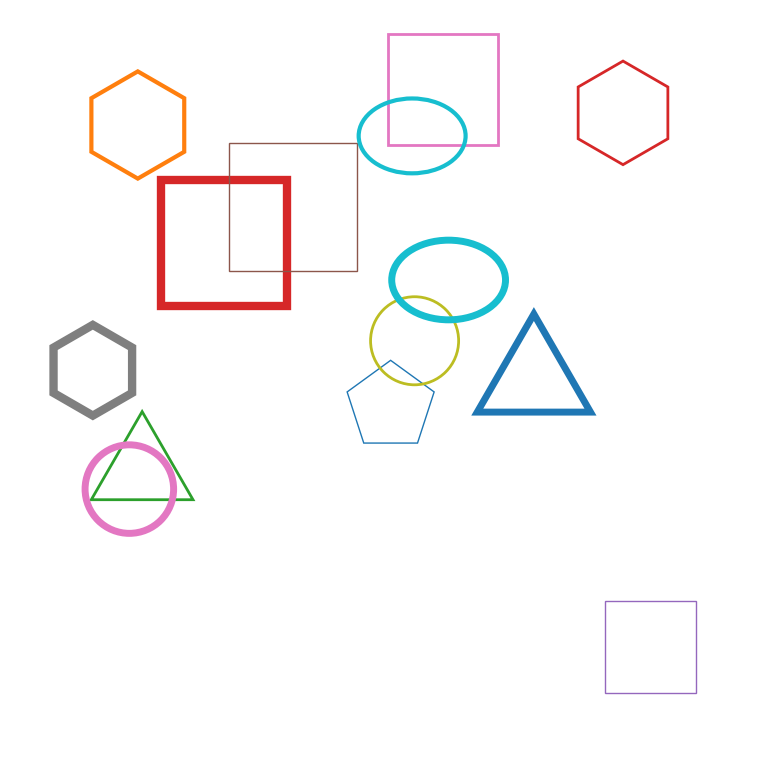[{"shape": "triangle", "thickness": 2.5, "radius": 0.42, "center": [0.693, 0.507]}, {"shape": "pentagon", "thickness": 0.5, "radius": 0.3, "center": [0.507, 0.473]}, {"shape": "hexagon", "thickness": 1.5, "radius": 0.35, "center": [0.179, 0.838]}, {"shape": "triangle", "thickness": 1, "radius": 0.38, "center": [0.185, 0.389]}, {"shape": "square", "thickness": 3, "radius": 0.41, "center": [0.291, 0.685]}, {"shape": "hexagon", "thickness": 1, "radius": 0.34, "center": [0.809, 0.853]}, {"shape": "square", "thickness": 0.5, "radius": 0.3, "center": [0.845, 0.16]}, {"shape": "square", "thickness": 0.5, "radius": 0.42, "center": [0.381, 0.731]}, {"shape": "square", "thickness": 1, "radius": 0.36, "center": [0.575, 0.884]}, {"shape": "circle", "thickness": 2.5, "radius": 0.29, "center": [0.168, 0.365]}, {"shape": "hexagon", "thickness": 3, "radius": 0.29, "center": [0.121, 0.519]}, {"shape": "circle", "thickness": 1, "radius": 0.29, "center": [0.538, 0.557]}, {"shape": "oval", "thickness": 1.5, "radius": 0.35, "center": [0.535, 0.824]}, {"shape": "oval", "thickness": 2.5, "radius": 0.37, "center": [0.583, 0.636]}]